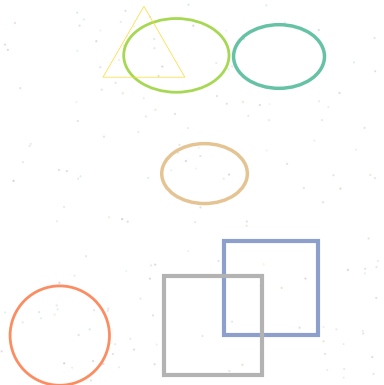[{"shape": "oval", "thickness": 2.5, "radius": 0.59, "center": [0.725, 0.853]}, {"shape": "circle", "thickness": 2, "radius": 0.65, "center": [0.155, 0.128]}, {"shape": "square", "thickness": 3, "radius": 0.61, "center": [0.703, 0.253]}, {"shape": "oval", "thickness": 2, "radius": 0.68, "center": [0.458, 0.856]}, {"shape": "triangle", "thickness": 0.5, "radius": 0.61, "center": [0.374, 0.861]}, {"shape": "oval", "thickness": 2.5, "radius": 0.56, "center": [0.531, 0.549]}, {"shape": "square", "thickness": 3, "radius": 0.64, "center": [0.553, 0.154]}]